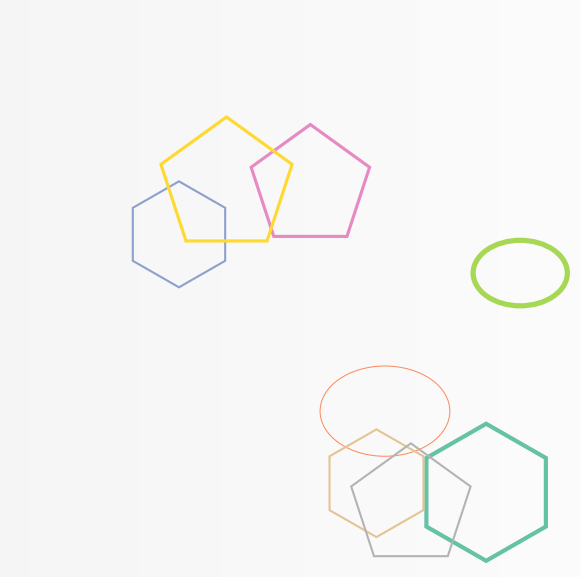[{"shape": "hexagon", "thickness": 2, "radius": 0.59, "center": [0.836, 0.147]}, {"shape": "oval", "thickness": 0.5, "radius": 0.56, "center": [0.662, 0.287]}, {"shape": "hexagon", "thickness": 1, "radius": 0.46, "center": [0.308, 0.593]}, {"shape": "pentagon", "thickness": 1.5, "radius": 0.54, "center": [0.534, 0.676]}, {"shape": "oval", "thickness": 2.5, "radius": 0.41, "center": [0.895, 0.526]}, {"shape": "pentagon", "thickness": 1.5, "radius": 0.59, "center": [0.39, 0.678]}, {"shape": "hexagon", "thickness": 1, "radius": 0.47, "center": [0.648, 0.162]}, {"shape": "pentagon", "thickness": 1, "radius": 0.54, "center": [0.707, 0.123]}]